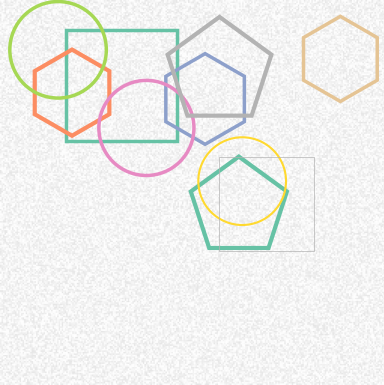[{"shape": "pentagon", "thickness": 3, "radius": 0.66, "center": [0.62, 0.462]}, {"shape": "square", "thickness": 2.5, "radius": 0.72, "center": [0.316, 0.779]}, {"shape": "hexagon", "thickness": 3, "radius": 0.56, "center": [0.187, 0.759]}, {"shape": "hexagon", "thickness": 2.5, "radius": 0.59, "center": [0.533, 0.743]}, {"shape": "circle", "thickness": 2.5, "radius": 0.62, "center": [0.38, 0.668]}, {"shape": "circle", "thickness": 2.5, "radius": 0.63, "center": [0.151, 0.871]}, {"shape": "circle", "thickness": 1.5, "radius": 0.57, "center": [0.629, 0.529]}, {"shape": "hexagon", "thickness": 2.5, "radius": 0.55, "center": [0.884, 0.847]}, {"shape": "square", "thickness": 0.5, "radius": 0.61, "center": [0.692, 0.47]}, {"shape": "pentagon", "thickness": 3, "radius": 0.71, "center": [0.57, 0.814]}]